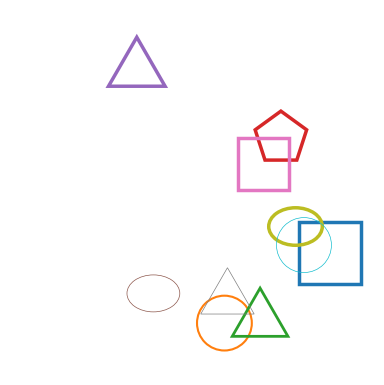[{"shape": "square", "thickness": 2.5, "radius": 0.4, "center": [0.857, 0.342]}, {"shape": "circle", "thickness": 1.5, "radius": 0.36, "center": [0.583, 0.161]}, {"shape": "triangle", "thickness": 2, "radius": 0.42, "center": [0.676, 0.168]}, {"shape": "pentagon", "thickness": 2.5, "radius": 0.35, "center": [0.73, 0.641]}, {"shape": "triangle", "thickness": 2.5, "radius": 0.42, "center": [0.355, 0.818]}, {"shape": "oval", "thickness": 0.5, "radius": 0.34, "center": [0.398, 0.238]}, {"shape": "square", "thickness": 2.5, "radius": 0.34, "center": [0.684, 0.573]}, {"shape": "triangle", "thickness": 0.5, "radius": 0.4, "center": [0.591, 0.224]}, {"shape": "oval", "thickness": 2.5, "radius": 0.35, "center": [0.768, 0.412]}, {"shape": "circle", "thickness": 0.5, "radius": 0.36, "center": [0.789, 0.363]}]